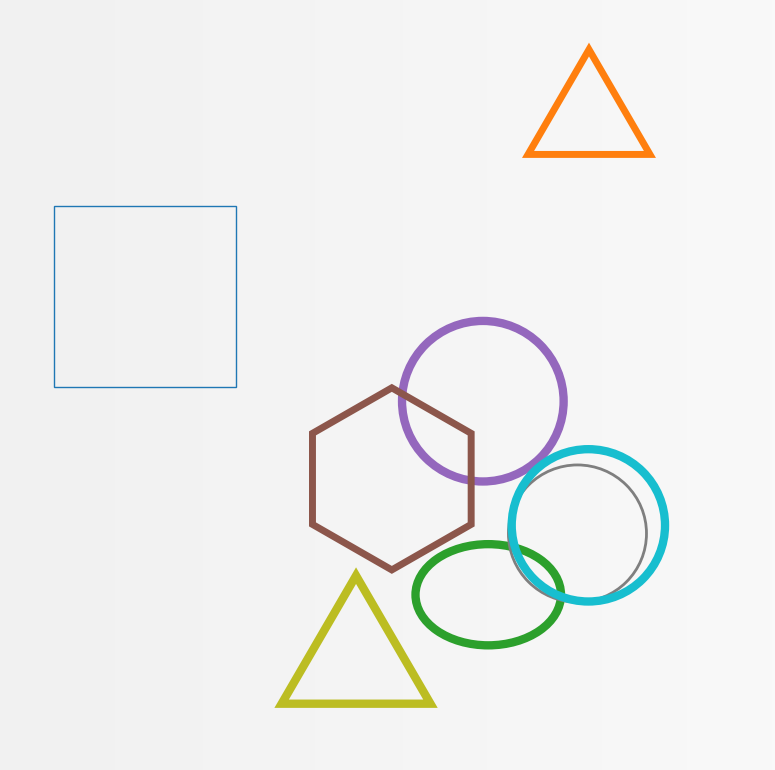[{"shape": "square", "thickness": 0.5, "radius": 0.59, "center": [0.187, 0.615]}, {"shape": "triangle", "thickness": 2.5, "radius": 0.45, "center": [0.76, 0.845]}, {"shape": "oval", "thickness": 3, "radius": 0.47, "center": [0.63, 0.228]}, {"shape": "circle", "thickness": 3, "radius": 0.52, "center": [0.623, 0.479]}, {"shape": "hexagon", "thickness": 2.5, "radius": 0.59, "center": [0.506, 0.378]}, {"shape": "circle", "thickness": 1, "radius": 0.45, "center": [0.745, 0.307]}, {"shape": "triangle", "thickness": 3, "radius": 0.55, "center": [0.459, 0.142]}, {"shape": "circle", "thickness": 3, "radius": 0.49, "center": [0.759, 0.318]}]